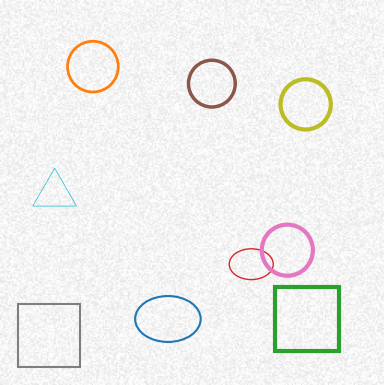[{"shape": "oval", "thickness": 1.5, "radius": 0.43, "center": [0.436, 0.171]}, {"shape": "circle", "thickness": 2, "radius": 0.33, "center": [0.241, 0.827]}, {"shape": "square", "thickness": 3, "radius": 0.41, "center": [0.798, 0.171]}, {"shape": "oval", "thickness": 1, "radius": 0.29, "center": [0.653, 0.314]}, {"shape": "circle", "thickness": 2.5, "radius": 0.3, "center": [0.55, 0.783]}, {"shape": "circle", "thickness": 3, "radius": 0.33, "center": [0.746, 0.35]}, {"shape": "square", "thickness": 1.5, "radius": 0.41, "center": [0.127, 0.129]}, {"shape": "circle", "thickness": 3, "radius": 0.33, "center": [0.794, 0.729]}, {"shape": "triangle", "thickness": 0.5, "radius": 0.33, "center": [0.142, 0.498]}]